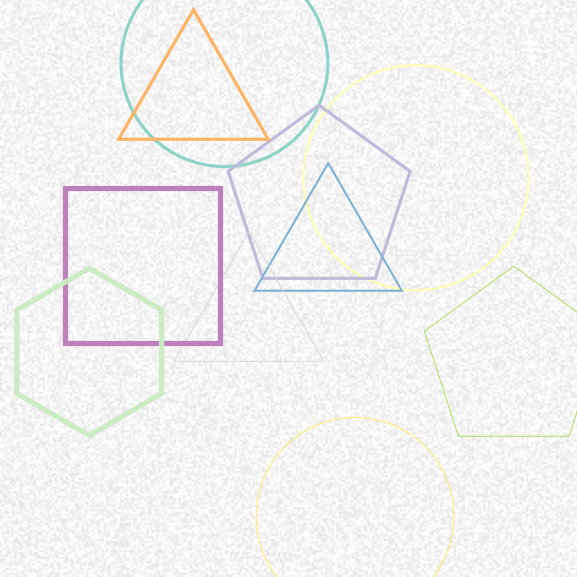[{"shape": "circle", "thickness": 1.5, "radius": 0.9, "center": [0.389, 0.89]}, {"shape": "circle", "thickness": 1, "radius": 0.97, "center": [0.72, 0.691]}, {"shape": "pentagon", "thickness": 1.5, "radius": 0.83, "center": [0.553, 0.651]}, {"shape": "triangle", "thickness": 1, "radius": 0.74, "center": [0.568, 0.569]}, {"shape": "triangle", "thickness": 1.5, "radius": 0.75, "center": [0.335, 0.833]}, {"shape": "pentagon", "thickness": 0.5, "radius": 0.81, "center": [0.89, 0.375]}, {"shape": "triangle", "thickness": 0.5, "radius": 0.75, "center": [0.431, 0.448]}, {"shape": "square", "thickness": 2.5, "radius": 0.67, "center": [0.247, 0.539]}, {"shape": "hexagon", "thickness": 2.5, "radius": 0.72, "center": [0.155, 0.39]}, {"shape": "circle", "thickness": 0.5, "radius": 0.86, "center": [0.615, 0.105]}]